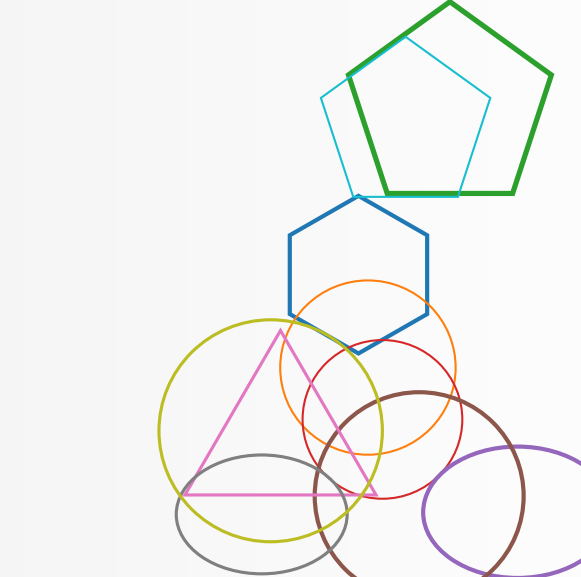[{"shape": "hexagon", "thickness": 2, "radius": 0.68, "center": [0.617, 0.524]}, {"shape": "circle", "thickness": 1, "radius": 0.75, "center": [0.633, 0.363]}, {"shape": "pentagon", "thickness": 2.5, "radius": 0.92, "center": [0.774, 0.813]}, {"shape": "circle", "thickness": 1, "radius": 0.69, "center": [0.658, 0.273]}, {"shape": "oval", "thickness": 2, "radius": 0.81, "center": [0.891, 0.112]}, {"shape": "circle", "thickness": 2, "radius": 0.9, "center": [0.721, 0.14]}, {"shape": "triangle", "thickness": 1.5, "radius": 0.95, "center": [0.483, 0.237]}, {"shape": "oval", "thickness": 1.5, "radius": 0.74, "center": [0.45, 0.108]}, {"shape": "circle", "thickness": 1.5, "radius": 0.96, "center": [0.466, 0.253]}, {"shape": "pentagon", "thickness": 1, "radius": 0.77, "center": [0.698, 0.782]}]